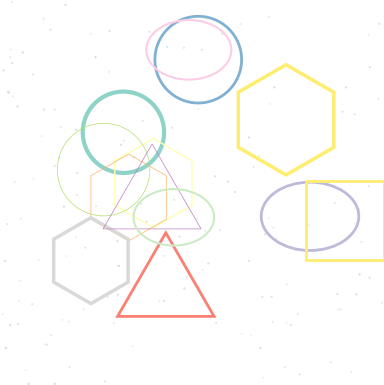[{"shape": "circle", "thickness": 3, "radius": 0.53, "center": [0.321, 0.656]}, {"shape": "hexagon", "thickness": 1, "radius": 0.58, "center": [0.398, 0.524]}, {"shape": "oval", "thickness": 2, "radius": 0.63, "center": [0.805, 0.438]}, {"shape": "triangle", "thickness": 2, "radius": 0.72, "center": [0.431, 0.251]}, {"shape": "circle", "thickness": 2, "radius": 0.56, "center": [0.515, 0.845]}, {"shape": "hexagon", "thickness": 0.5, "radius": 0.56, "center": [0.334, 0.487]}, {"shape": "circle", "thickness": 0.5, "radius": 0.6, "center": [0.269, 0.559]}, {"shape": "oval", "thickness": 1.5, "radius": 0.55, "center": [0.49, 0.871]}, {"shape": "hexagon", "thickness": 2.5, "radius": 0.56, "center": [0.236, 0.323]}, {"shape": "triangle", "thickness": 0.5, "radius": 0.73, "center": [0.395, 0.479]}, {"shape": "oval", "thickness": 1.5, "radius": 0.52, "center": [0.451, 0.435]}, {"shape": "hexagon", "thickness": 2.5, "radius": 0.72, "center": [0.743, 0.689]}, {"shape": "square", "thickness": 2, "radius": 0.51, "center": [0.896, 0.428]}]